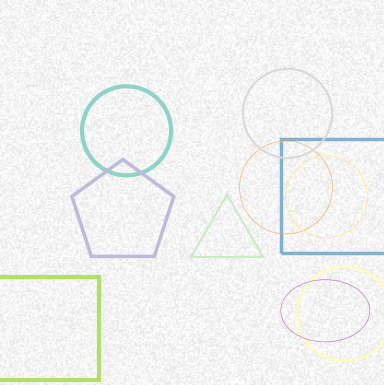[{"shape": "circle", "thickness": 3, "radius": 0.58, "center": [0.329, 0.66]}, {"shape": "circle", "thickness": 1.5, "radius": 0.61, "center": [0.895, 0.185]}, {"shape": "pentagon", "thickness": 2.5, "radius": 0.7, "center": [0.319, 0.447]}, {"shape": "square", "thickness": 2.5, "radius": 0.74, "center": [0.878, 0.491]}, {"shape": "circle", "thickness": 0.5, "radius": 0.6, "center": [0.743, 0.513]}, {"shape": "square", "thickness": 3, "radius": 0.67, "center": [0.122, 0.146]}, {"shape": "circle", "thickness": 1.5, "radius": 0.58, "center": [0.747, 0.705]}, {"shape": "oval", "thickness": 0.5, "radius": 0.58, "center": [0.845, 0.193]}, {"shape": "triangle", "thickness": 1.5, "radius": 0.54, "center": [0.59, 0.387]}, {"shape": "circle", "thickness": 0.5, "radius": 0.53, "center": [0.848, 0.489]}]